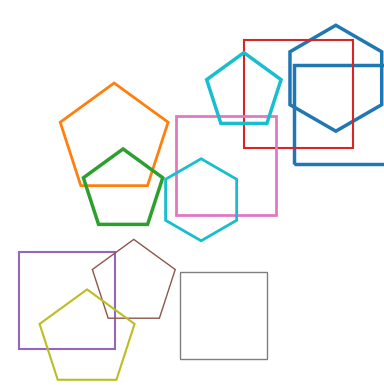[{"shape": "square", "thickness": 2.5, "radius": 0.64, "center": [0.892, 0.703]}, {"shape": "hexagon", "thickness": 2.5, "radius": 0.69, "center": [0.872, 0.797]}, {"shape": "pentagon", "thickness": 2, "radius": 0.74, "center": [0.297, 0.637]}, {"shape": "pentagon", "thickness": 2.5, "radius": 0.54, "center": [0.32, 0.505]}, {"shape": "square", "thickness": 1.5, "radius": 0.7, "center": [0.776, 0.755]}, {"shape": "square", "thickness": 1.5, "radius": 0.63, "center": [0.174, 0.22]}, {"shape": "pentagon", "thickness": 1, "radius": 0.57, "center": [0.347, 0.265]}, {"shape": "square", "thickness": 2, "radius": 0.65, "center": [0.587, 0.57]}, {"shape": "square", "thickness": 1, "radius": 0.56, "center": [0.58, 0.181]}, {"shape": "pentagon", "thickness": 1.5, "radius": 0.65, "center": [0.226, 0.119]}, {"shape": "pentagon", "thickness": 2.5, "radius": 0.51, "center": [0.633, 0.762]}, {"shape": "hexagon", "thickness": 2, "radius": 0.53, "center": [0.522, 0.481]}]